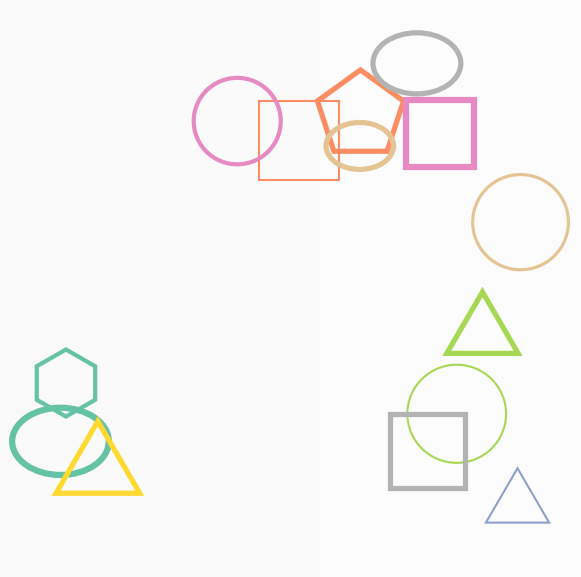[{"shape": "hexagon", "thickness": 2, "radius": 0.29, "center": [0.113, 0.336]}, {"shape": "oval", "thickness": 3, "radius": 0.42, "center": [0.104, 0.235]}, {"shape": "square", "thickness": 1, "radius": 0.34, "center": [0.515, 0.755]}, {"shape": "pentagon", "thickness": 2.5, "radius": 0.39, "center": [0.62, 0.8]}, {"shape": "triangle", "thickness": 1, "radius": 0.31, "center": [0.89, 0.126]}, {"shape": "square", "thickness": 3, "radius": 0.29, "center": [0.757, 0.768]}, {"shape": "circle", "thickness": 2, "radius": 0.37, "center": [0.408, 0.789]}, {"shape": "circle", "thickness": 1, "radius": 0.42, "center": [0.786, 0.283]}, {"shape": "triangle", "thickness": 2.5, "radius": 0.35, "center": [0.83, 0.423]}, {"shape": "triangle", "thickness": 2.5, "radius": 0.42, "center": [0.168, 0.187]}, {"shape": "circle", "thickness": 1.5, "radius": 0.41, "center": [0.896, 0.614]}, {"shape": "oval", "thickness": 2.5, "radius": 0.29, "center": [0.619, 0.746]}, {"shape": "oval", "thickness": 2.5, "radius": 0.38, "center": [0.717, 0.889]}, {"shape": "square", "thickness": 2.5, "radius": 0.32, "center": [0.736, 0.218]}]